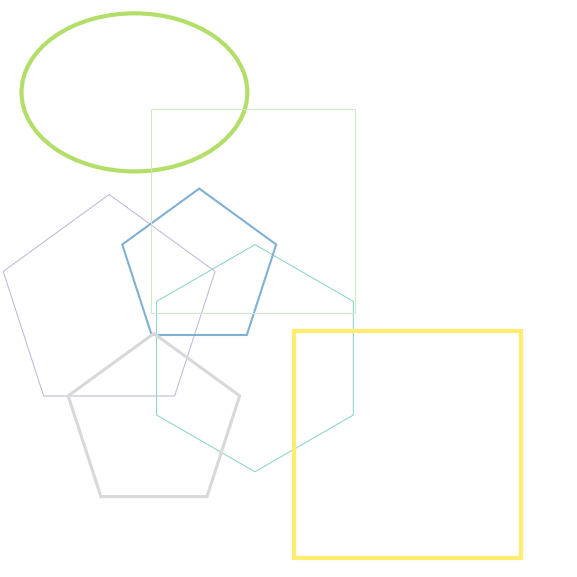[{"shape": "hexagon", "thickness": 0.5, "radius": 0.98, "center": [0.441, 0.379]}, {"shape": "pentagon", "thickness": 0.5, "radius": 0.96, "center": [0.189, 0.469]}, {"shape": "pentagon", "thickness": 1, "radius": 0.7, "center": [0.345, 0.532]}, {"shape": "oval", "thickness": 2, "radius": 0.98, "center": [0.233, 0.839]}, {"shape": "pentagon", "thickness": 1.5, "radius": 0.78, "center": [0.267, 0.265]}, {"shape": "square", "thickness": 0.5, "radius": 0.88, "center": [0.438, 0.633]}, {"shape": "square", "thickness": 2, "radius": 0.98, "center": [0.705, 0.23]}]